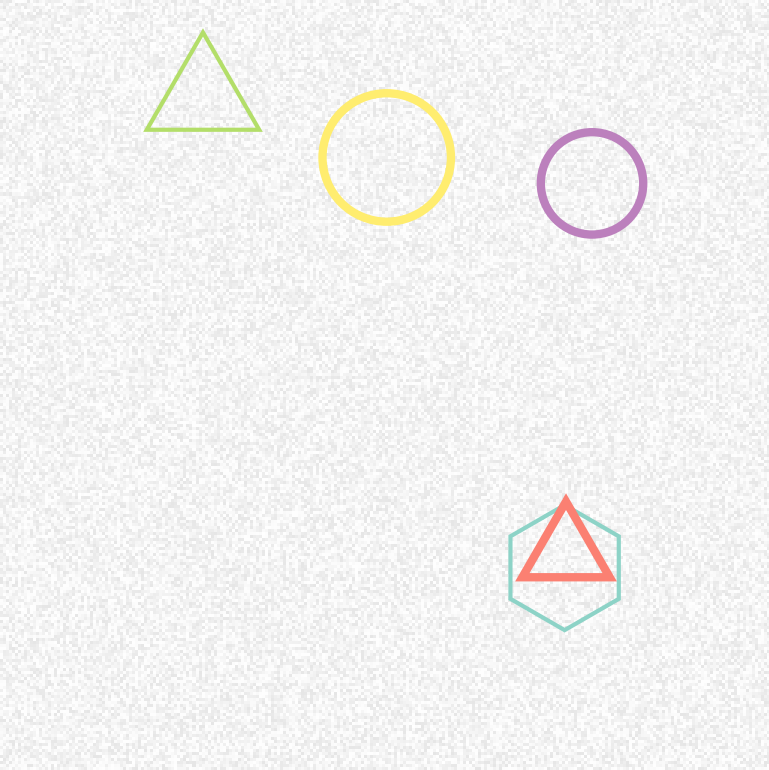[{"shape": "hexagon", "thickness": 1.5, "radius": 0.41, "center": [0.733, 0.263]}, {"shape": "triangle", "thickness": 3, "radius": 0.33, "center": [0.735, 0.283]}, {"shape": "triangle", "thickness": 1.5, "radius": 0.42, "center": [0.264, 0.874]}, {"shape": "circle", "thickness": 3, "radius": 0.33, "center": [0.769, 0.762]}, {"shape": "circle", "thickness": 3, "radius": 0.42, "center": [0.502, 0.795]}]